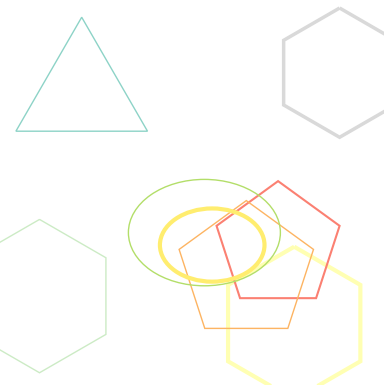[{"shape": "triangle", "thickness": 1, "radius": 0.99, "center": [0.212, 0.758]}, {"shape": "hexagon", "thickness": 3, "radius": 0.99, "center": [0.764, 0.161]}, {"shape": "pentagon", "thickness": 1.5, "radius": 0.84, "center": [0.722, 0.361]}, {"shape": "pentagon", "thickness": 1, "radius": 0.92, "center": [0.64, 0.295]}, {"shape": "oval", "thickness": 1, "radius": 0.99, "center": [0.531, 0.396]}, {"shape": "hexagon", "thickness": 2.5, "radius": 0.84, "center": [0.882, 0.811]}, {"shape": "hexagon", "thickness": 1, "radius": 1.0, "center": [0.103, 0.231]}, {"shape": "oval", "thickness": 3, "radius": 0.68, "center": [0.551, 0.363]}]